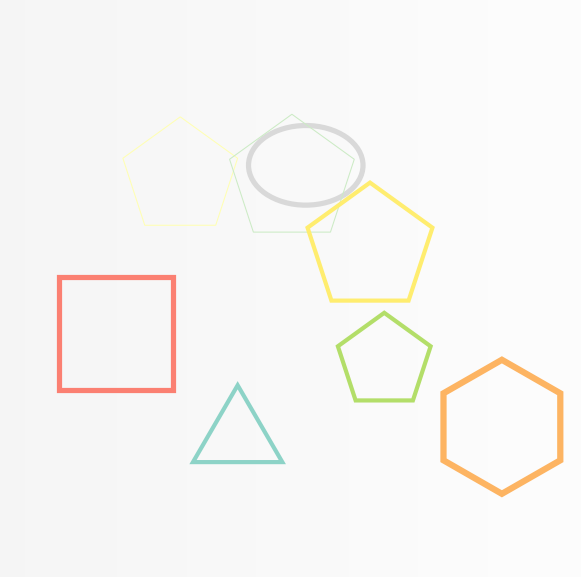[{"shape": "triangle", "thickness": 2, "radius": 0.44, "center": [0.409, 0.243]}, {"shape": "pentagon", "thickness": 0.5, "radius": 0.52, "center": [0.31, 0.693]}, {"shape": "square", "thickness": 2.5, "radius": 0.49, "center": [0.2, 0.422]}, {"shape": "hexagon", "thickness": 3, "radius": 0.58, "center": [0.863, 0.26]}, {"shape": "pentagon", "thickness": 2, "radius": 0.42, "center": [0.661, 0.374]}, {"shape": "oval", "thickness": 2.5, "radius": 0.49, "center": [0.526, 0.713]}, {"shape": "pentagon", "thickness": 0.5, "radius": 0.56, "center": [0.502, 0.688]}, {"shape": "pentagon", "thickness": 2, "radius": 0.56, "center": [0.637, 0.57]}]